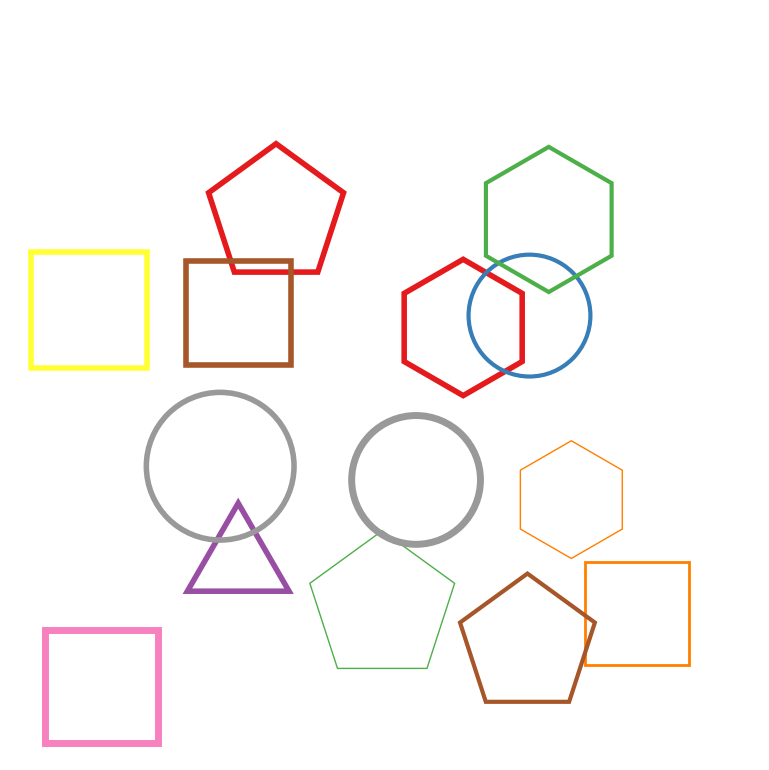[{"shape": "hexagon", "thickness": 2, "radius": 0.44, "center": [0.602, 0.575]}, {"shape": "pentagon", "thickness": 2, "radius": 0.46, "center": [0.359, 0.721]}, {"shape": "circle", "thickness": 1.5, "radius": 0.4, "center": [0.688, 0.59]}, {"shape": "hexagon", "thickness": 1.5, "radius": 0.47, "center": [0.713, 0.715]}, {"shape": "pentagon", "thickness": 0.5, "radius": 0.49, "center": [0.496, 0.212]}, {"shape": "triangle", "thickness": 2, "radius": 0.38, "center": [0.309, 0.27]}, {"shape": "square", "thickness": 1, "radius": 0.34, "center": [0.827, 0.203]}, {"shape": "hexagon", "thickness": 0.5, "radius": 0.38, "center": [0.742, 0.351]}, {"shape": "square", "thickness": 2, "radius": 0.38, "center": [0.116, 0.597]}, {"shape": "pentagon", "thickness": 1.5, "radius": 0.46, "center": [0.685, 0.163]}, {"shape": "square", "thickness": 2, "radius": 0.34, "center": [0.31, 0.593]}, {"shape": "square", "thickness": 2.5, "radius": 0.37, "center": [0.132, 0.108]}, {"shape": "circle", "thickness": 2.5, "radius": 0.42, "center": [0.54, 0.377]}, {"shape": "circle", "thickness": 2, "radius": 0.48, "center": [0.286, 0.395]}]